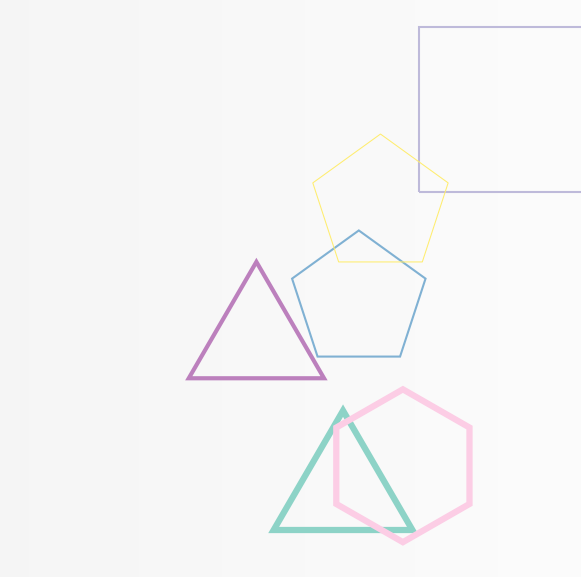[{"shape": "triangle", "thickness": 3, "radius": 0.69, "center": [0.59, 0.15]}, {"shape": "square", "thickness": 1, "radius": 0.71, "center": [0.864, 0.809]}, {"shape": "pentagon", "thickness": 1, "radius": 0.6, "center": [0.617, 0.479]}, {"shape": "hexagon", "thickness": 3, "radius": 0.66, "center": [0.693, 0.193]}, {"shape": "triangle", "thickness": 2, "radius": 0.67, "center": [0.441, 0.411]}, {"shape": "pentagon", "thickness": 0.5, "radius": 0.61, "center": [0.655, 0.645]}]